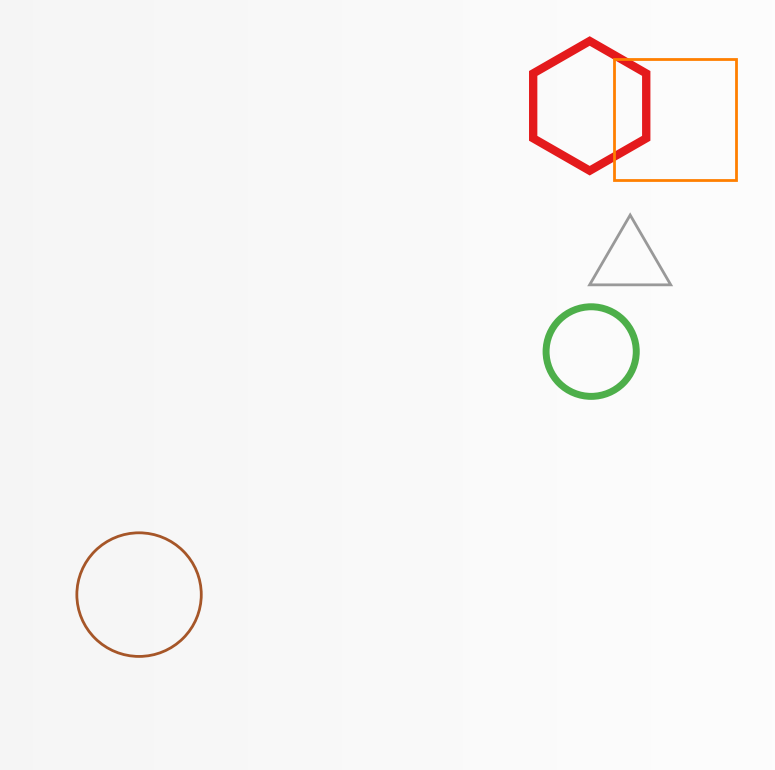[{"shape": "hexagon", "thickness": 3, "radius": 0.42, "center": [0.761, 0.863]}, {"shape": "circle", "thickness": 2.5, "radius": 0.29, "center": [0.763, 0.543]}, {"shape": "square", "thickness": 1, "radius": 0.39, "center": [0.871, 0.845]}, {"shape": "circle", "thickness": 1, "radius": 0.4, "center": [0.179, 0.228]}, {"shape": "triangle", "thickness": 1, "radius": 0.3, "center": [0.813, 0.66]}]